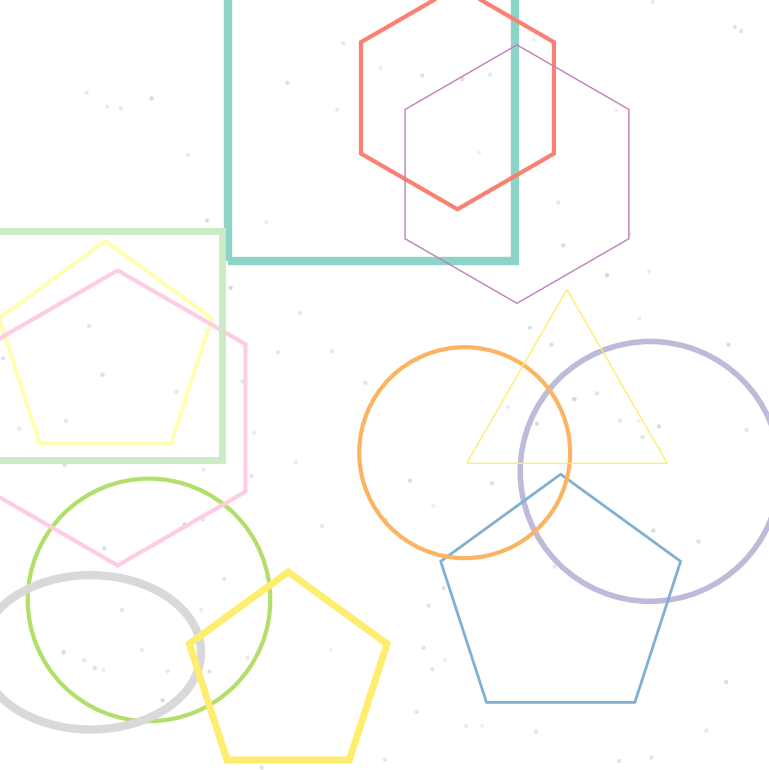[{"shape": "square", "thickness": 3, "radius": 0.93, "center": [0.483, 0.848]}, {"shape": "pentagon", "thickness": 1.5, "radius": 0.73, "center": [0.137, 0.542]}, {"shape": "circle", "thickness": 2, "radius": 0.84, "center": [0.844, 0.388]}, {"shape": "hexagon", "thickness": 1.5, "radius": 0.72, "center": [0.594, 0.873]}, {"shape": "pentagon", "thickness": 1, "radius": 0.82, "center": [0.728, 0.22]}, {"shape": "circle", "thickness": 1.5, "radius": 0.68, "center": [0.603, 0.412]}, {"shape": "circle", "thickness": 1.5, "radius": 0.79, "center": [0.194, 0.221]}, {"shape": "hexagon", "thickness": 1.5, "radius": 0.96, "center": [0.153, 0.457]}, {"shape": "oval", "thickness": 3, "radius": 0.72, "center": [0.118, 0.153]}, {"shape": "hexagon", "thickness": 0.5, "radius": 0.84, "center": [0.671, 0.774]}, {"shape": "square", "thickness": 2.5, "radius": 0.74, "center": [0.139, 0.552]}, {"shape": "triangle", "thickness": 0.5, "radius": 0.75, "center": [0.736, 0.473]}, {"shape": "pentagon", "thickness": 2.5, "radius": 0.68, "center": [0.374, 0.122]}]